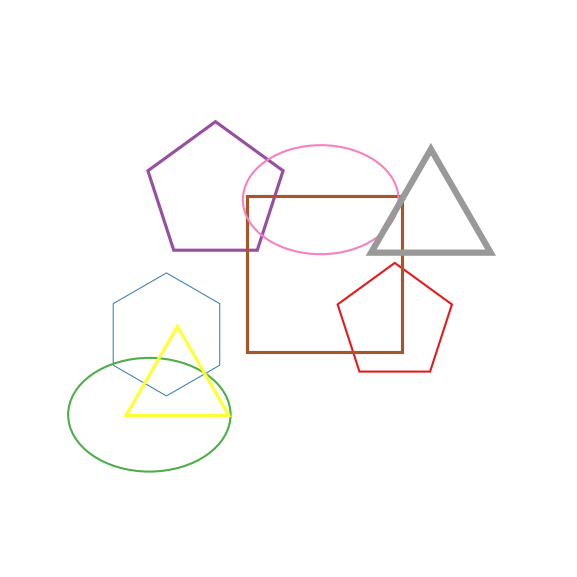[{"shape": "pentagon", "thickness": 1, "radius": 0.52, "center": [0.684, 0.44]}, {"shape": "hexagon", "thickness": 0.5, "radius": 0.53, "center": [0.288, 0.42]}, {"shape": "oval", "thickness": 1, "radius": 0.7, "center": [0.259, 0.281]}, {"shape": "pentagon", "thickness": 1.5, "radius": 0.62, "center": [0.373, 0.665]}, {"shape": "triangle", "thickness": 1.5, "radius": 0.51, "center": [0.307, 0.331]}, {"shape": "square", "thickness": 1.5, "radius": 0.67, "center": [0.561, 0.525]}, {"shape": "oval", "thickness": 1, "radius": 0.67, "center": [0.555, 0.653]}, {"shape": "triangle", "thickness": 3, "radius": 0.6, "center": [0.746, 0.621]}]